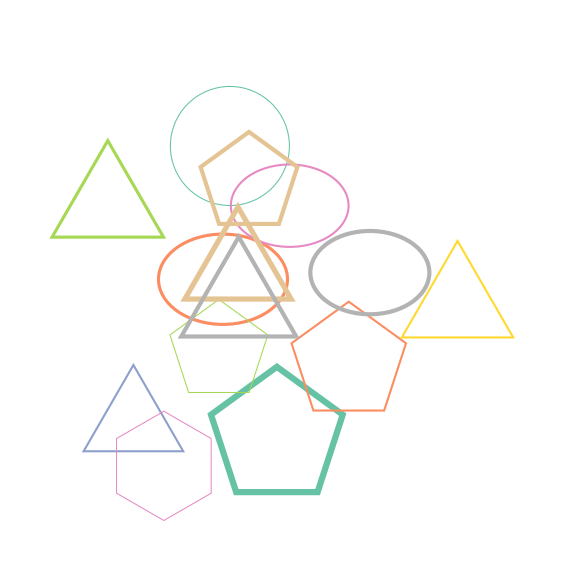[{"shape": "pentagon", "thickness": 3, "radius": 0.6, "center": [0.479, 0.244]}, {"shape": "circle", "thickness": 0.5, "radius": 0.52, "center": [0.398, 0.746]}, {"shape": "pentagon", "thickness": 1, "radius": 0.52, "center": [0.604, 0.373]}, {"shape": "oval", "thickness": 1.5, "radius": 0.56, "center": [0.386, 0.516]}, {"shape": "triangle", "thickness": 1, "radius": 0.5, "center": [0.231, 0.268]}, {"shape": "hexagon", "thickness": 0.5, "radius": 0.47, "center": [0.284, 0.192]}, {"shape": "oval", "thickness": 1, "radius": 0.51, "center": [0.502, 0.643]}, {"shape": "triangle", "thickness": 1.5, "radius": 0.56, "center": [0.187, 0.644]}, {"shape": "pentagon", "thickness": 0.5, "radius": 0.45, "center": [0.379, 0.392]}, {"shape": "triangle", "thickness": 1, "radius": 0.56, "center": [0.792, 0.47]}, {"shape": "triangle", "thickness": 2.5, "radius": 0.53, "center": [0.412, 0.534]}, {"shape": "pentagon", "thickness": 2, "radius": 0.44, "center": [0.431, 0.683]}, {"shape": "oval", "thickness": 2, "radius": 0.52, "center": [0.64, 0.527]}, {"shape": "triangle", "thickness": 2, "radius": 0.57, "center": [0.413, 0.474]}]